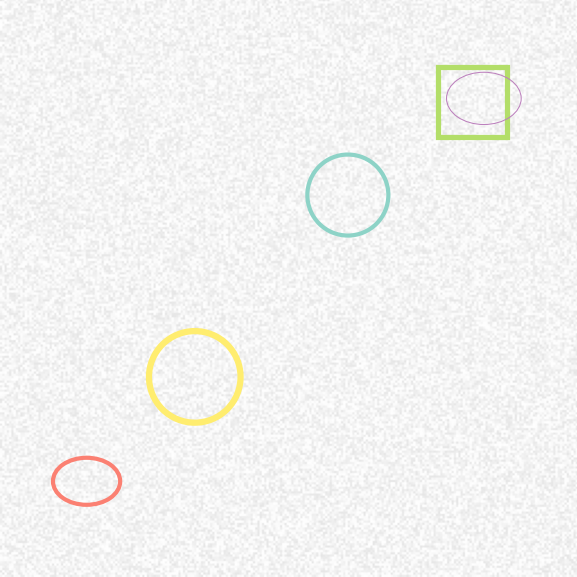[{"shape": "circle", "thickness": 2, "radius": 0.35, "center": [0.602, 0.661]}, {"shape": "oval", "thickness": 2, "radius": 0.29, "center": [0.15, 0.166]}, {"shape": "square", "thickness": 2.5, "radius": 0.3, "center": [0.818, 0.823]}, {"shape": "oval", "thickness": 0.5, "radius": 0.32, "center": [0.838, 0.829]}, {"shape": "circle", "thickness": 3, "radius": 0.4, "center": [0.337, 0.347]}]